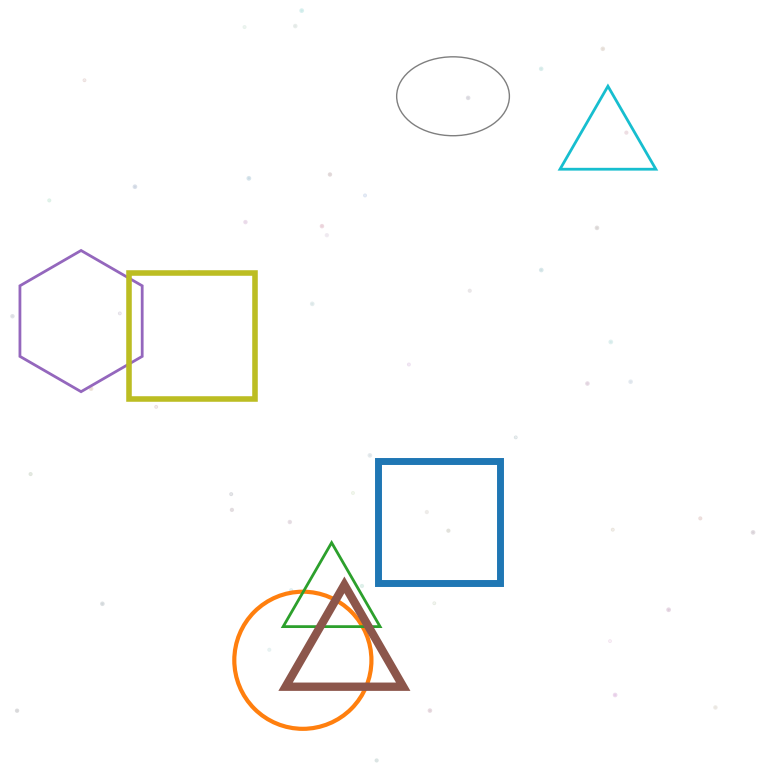[{"shape": "square", "thickness": 2.5, "radius": 0.39, "center": [0.57, 0.322]}, {"shape": "circle", "thickness": 1.5, "radius": 0.45, "center": [0.393, 0.143]}, {"shape": "triangle", "thickness": 1, "radius": 0.36, "center": [0.431, 0.223]}, {"shape": "hexagon", "thickness": 1, "radius": 0.46, "center": [0.105, 0.583]}, {"shape": "triangle", "thickness": 3, "radius": 0.44, "center": [0.447, 0.152]}, {"shape": "oval", "thickness": 0.5, "radius": 0.37, "center": [0.588, 0.875]}, {"shape": "square", "thickness": 2, "radius": 0.41, "center": [0.249, 0.564]}, {"shape": "triangle", "thickness": 1, "radius": 0.36, "center": [0.79, 0.816]}]